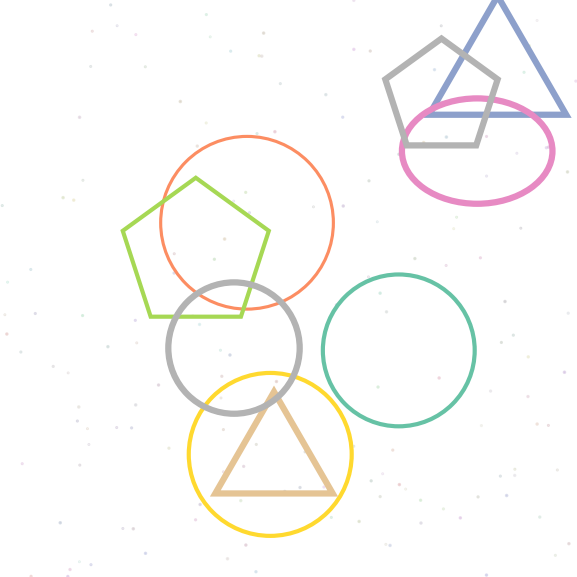[{"shape": "circle", "thickness": 2, "radius": 0.66, "center": [0.691, 0.392]}, {"shape": "circle", "thickness": 1.5, "radius": 0.75, "center": [0.428, 0.613]}, {"shape": "triangle", "thickness": 3, "radius": 0.69, "center": [0.862, 0.869]}, {"shape": "oval", "thickness": 3, "radius": 0.65, "center": [0.826, 0.738]}, {"shape": "pentagon", "thickness": 2, "radius": 0.66, "center": [0.339, 0.558]}, {"shape": "circle", "thickness": 2, "radius": 0.71, "center": [0.468, 0.212]}, {"shape": "triangle", "thickness": 3, "radius": 0.59, "center": [0.474, 0.203]}, {"shape": "circle", "thickness": 3, "radius": 0.57, "center": [0.405, 0.396]}, {"shape": "pentagon", "thickness": 3, "radius": 0.51, "center": [0.764, 0.83]}]